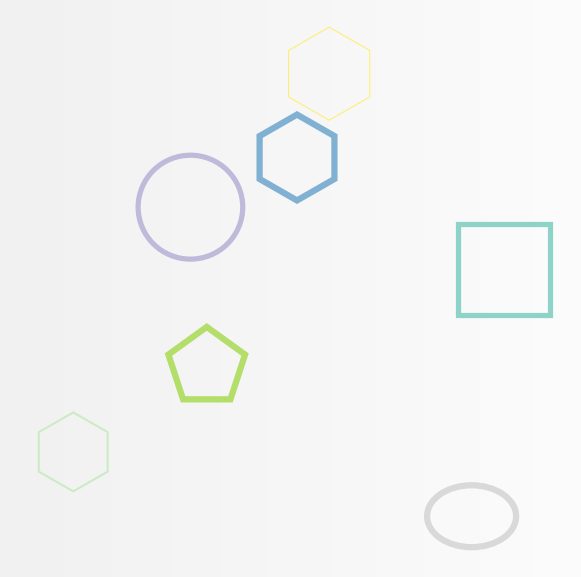[{"shape": "square", "thickness": 2.5, "radius": 0.39, "center": [0.867, 0.533]}, {"shape": "circle", "thickness": 2.5, "radius": 0.45, "center": [0.328, 0.64]}, {"shape": "hexagon", "thickness": 3, "radius": 0.37, "center": [0.511, 0.726]}, {"shape": "pentagon", "thickness": 3, "radius": 0.35, "center": [0.356, 0.364]}, {"shape": "oval", "thickness": 3, "radius": 0.38, "center": [0.811, 0.105]}, {"shape": "hexagon", "thickness": 1, "radius": 0.34, "center": [0.126, 0.217]}, {"shape": "hexagon", "thickness": 0.5, "radius": 0.4, "center": [0.566, 0.872]}]